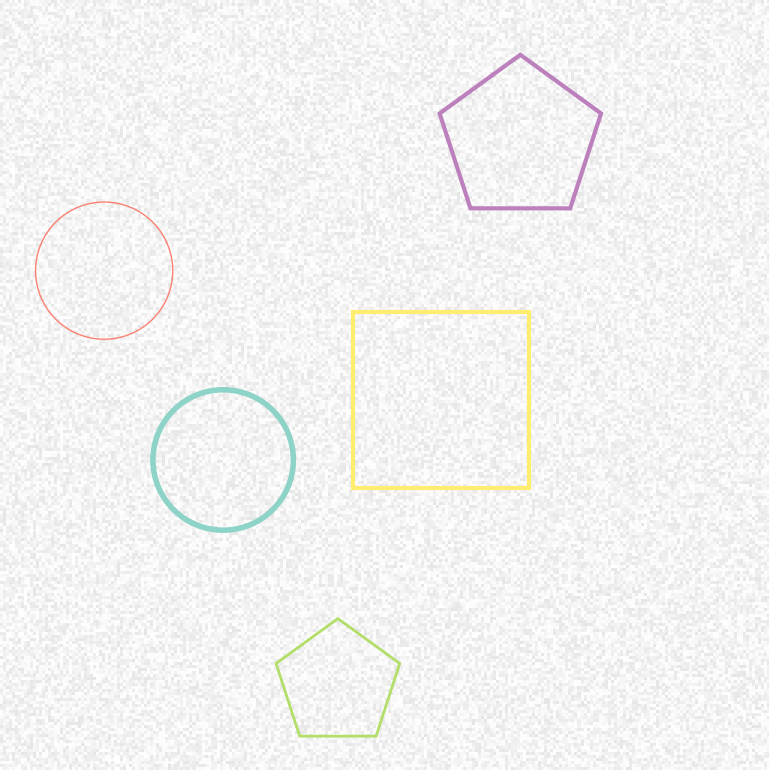[{"shape": "circle", "thickness": 2, "radius": 0.46, "center": [0.29, 0.403]}, {"shape": "circle", "thickness": 0.5, "radius": 0.45, "center": [0.135, 0.649]}, {"shape": "pentagon", "thickness": 1, "radius": 0.42, "center": [0.439, 0.112]}, {"shape": "pentagon", "thickness": 1.5, "radius": 0.55, "center": [0.676, 0.819]}, {"shape": "square", "thickness": 1.5, "radius": 0.57, "center": [0.573, 0.48]}]